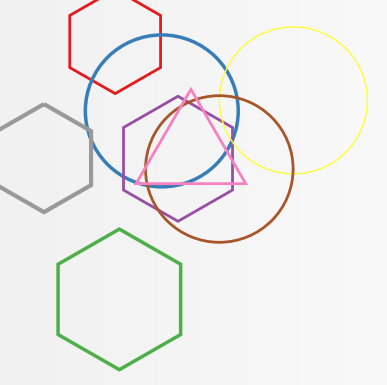[{"shape": "hexagon", "thickness": 2, "radius": 0.68, "center": [0.297, 0.892]}, {"shape": "circle", "thickness": 2.5, "radius": 0.99, "center": [0.417, 0.712]}, {"shape": "hexagon", "thickness": 2.5, "radius": 0.91, "center": [0.308, 0.222]}, {"shape": "hexagon", "thickness": 2, "radius": 0.81, "center": [0.459, 0.588]}, {"shape": "circle", "thickness": 1, "radius": 0.95, "center": [0.757, 0.739]}, {"shape": "circle", "thickness": 2, "radius": 0.95, "center": [0.566, 0.561]}, {"shape": "triangle", "thickness": 2, "radius": 0.82, "center": [0.493, 0.605]}, {"shape": "hexagon", "thickness": 3, "radius": 0.7, "center": [0.113, 0.589]}]